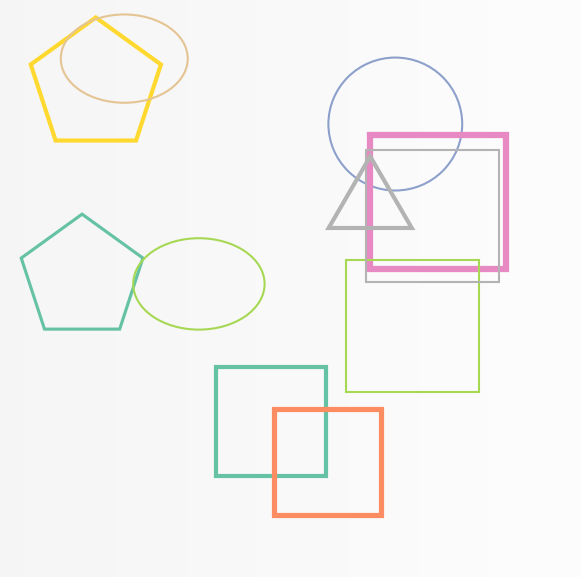[{"shape": "square", "thickness": 2, "radius": 0.47, "center": [0.466, 0.269]}, {"shape": "pentagon", "thickness": 1.5, "radius": 0.55, "center": [0.141, 0.518]}, {"shape": "square", "thickness": 2.5, "radius": 0.46, "center": [0.564, 0.199]}, {"shape": "circle", "thickness": 1, "radius": 0.58, "center": [0.68, 0.784]}, {"shape": "square", "thickness": 3, "radius": 0.58, "center": [0.754, 0.649]}, {"shape": "oval", "thickness": 1, "radius": 0.57, "center": [0.342, 0.508]}, {"shape": "square", "thickness": 1, "radius": 0.57, "center": [0.71, 0.435]}, {"shape": "pentagon", "thickness": 2, "radius": 0.59, "center": [0.165, 0.851]}, {"shape": "oval", "thickness": 1, "radius": 0.55, "center": [0.214, 0.898]}, {"shape": "triangle", "thickness": 2, "radius": 0.41, "center": [0.637, 0.646]}, {"shape": "square", "thickness": 1, "radius": 0.57, "center": [0.744, 0.625]}]